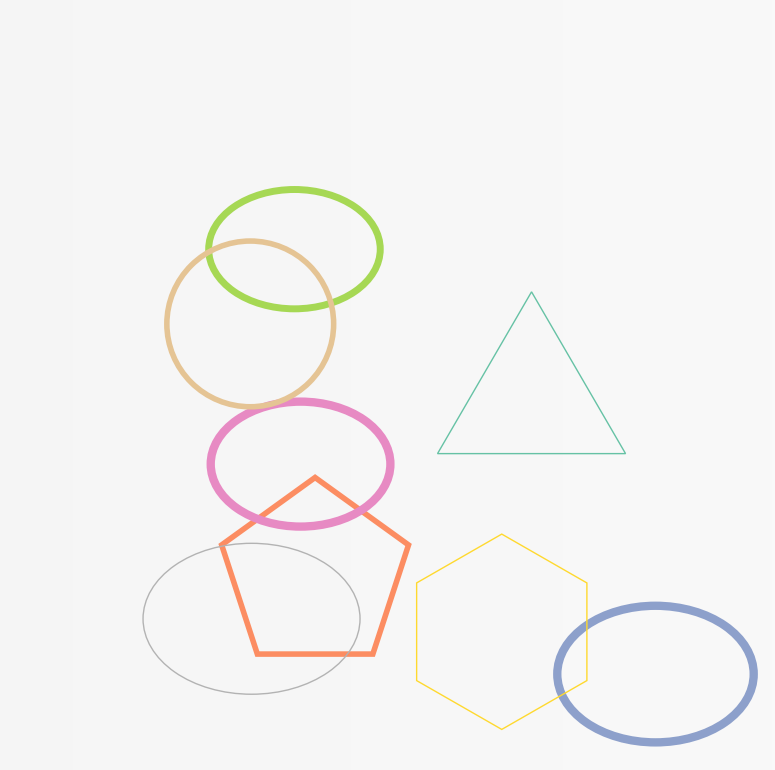[{"shape": "triangle", "thickness": 0.5, "radius": 0.7, "center": [0.686, 0.481]}, {"shape": "pentagon", "thickness": 2, "radius": 0.63, "center": [0.407, 0.253]}, {"shape": "oval", "thickness": 3, "radius": 0.63, "center": [0.846, 0.125]}, {"shape": "oval", "thickness": 3, "radius": 0.58, "center": [0.388, 0.397]}, {"shape": "oval", "thickness": 2.5, "radius": 0.55, "center": [0.38, 0.676]}, {"shape": "hexagon", "thickness": 0.5, "radius": 0.63, "center": [0.647, 0.18]}, {"shape": "circle", "thickness": 2, "radius": 0.54, "center": [0.323, 0.579]}, {"shape": "oval", "thickness": 0.5, "radius": 0.7, "center": [0.325, 0.196]}]